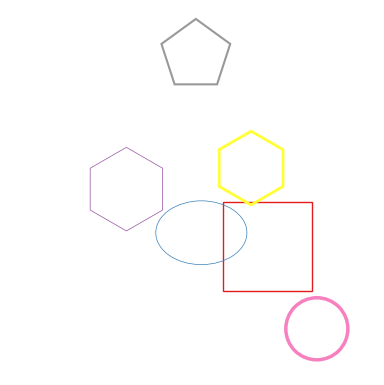[{"shape": "square", "thickness": 1, "radius": 0.58, "center": [0.695, 0.36]}, {"shape": "oval", "thickness": 0.5, "radius": 0.59, "center": [0.523, 0.395]}, {"shape": "hexagon", "thickness": 0.5, "radius": 0.54, "center": [0.328, 0.509]}, {"shape": "hexagon", "thickness": 2, "radius": 0.48, "center": [0.652, 0.564]}, {"shape": "circle", "thickness": 2.5, "radius": 0.4, "center": [0.823, 0.146]}, {"shape": "pentagon", "thickness": 1.5, "radius": 0.47, "center": [0.509, 0.857]}]